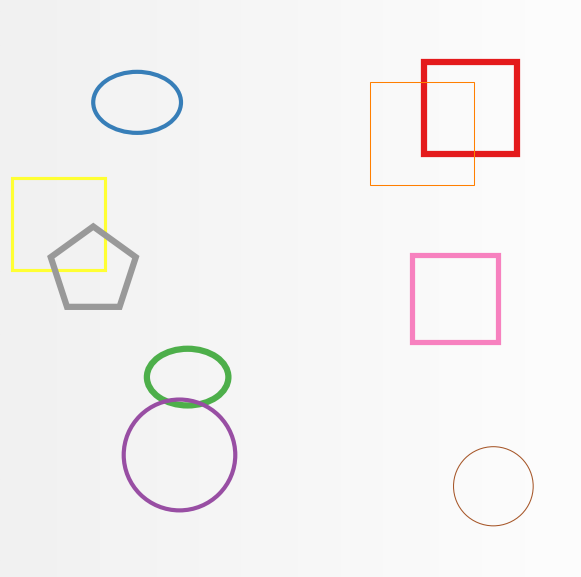[{"shape": "square", "thickness": 3, "radius": 0.4, "center": [0.809, 0.812]}, {"shape": "oval", "thickness": 2, "radius": 0.38, "center": [0.236, 0.822]}, {"shape": "oval", "thickness": 3, "radius": 0.35, "center": [0.323, 0.346]}, {"shape": "circle", "thickness": 2, "radius": 0.48, "center": [0.309, 0.211]}, {"shape": "square", "thickness": 0.5, "radius": 0.45, "center": [0.726, 0.768]}, {"shape": "square", "thickness": 1.5, "radius": 0.4, "center": [0.101, 0.611]}, {"shape": "circle", "thickness": 0.5, "radius": 0.34, "center": [0.849, 0.157]}, {"shape": "square", "thickness": 2.5, "radius": 0.37, "center": [0.783, 0.482]}, {"shape": "pentagon", "thickness": 3, "radius": 0.38, "center": [0.16, 0.53]}]